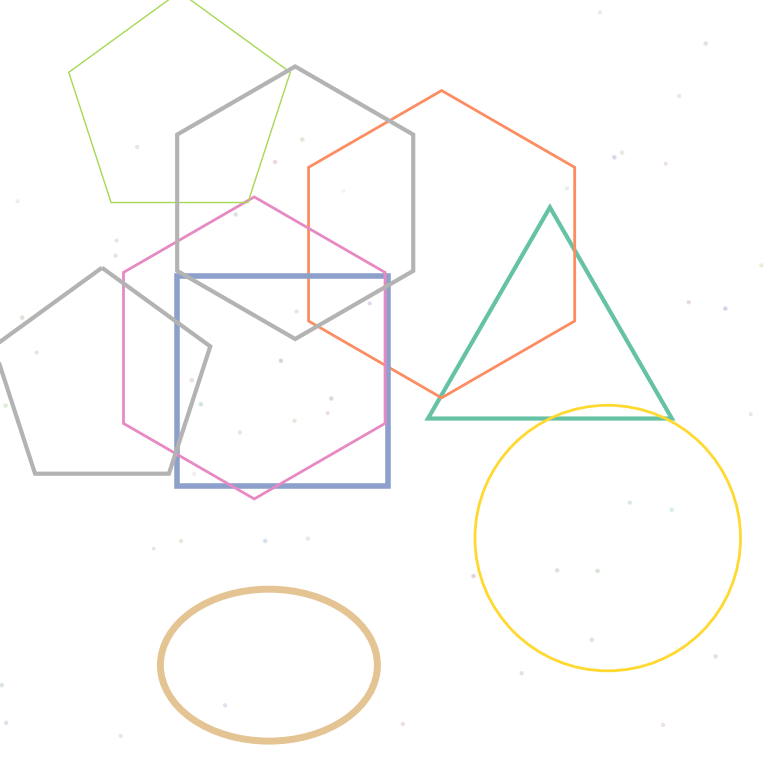[{"shape": "triangle", "thickness": 1.5, "radius": 0.91, "center": [0.714, 0.548]}, {"shape": "hexagon", "thickness": 1, "radius": 1.0, "center": [0.574, 0.683]}, {"shape": "square", "thickness": 2, "radius": 0.68, "center": [0.367, 0.505]}, {"shape": "hexagon", "thickness": 1, "radius": 0.98, "center": [0.33, 0.548]}, {"shape": "pentagon", "thickness": 0.5, "radius": 0.76, "center": [0.233, 0.859]}, {"shape": "circle", "thickness": 1, "radius": 0.86, "center": [0.789, 0.301]}, {"shape": "oval", "thickness": 2.5, "radius": 0.7, "center": [0.349, 0.136]}, {"shape": "pentagon", "thickness": 1.5, "radius": 0.74, "center": [0.132, 0.504]}, {"shape": "hexagon", "thickness": 1.5, "radius": 0.88, "center": [0.383, 0.737]}]